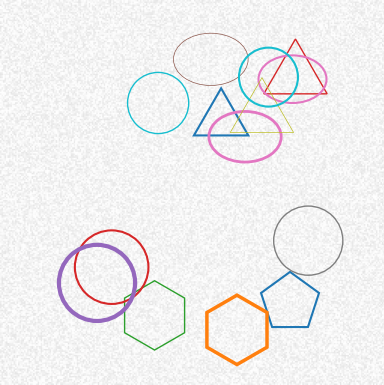[{"shape": "triangle", "thickness": 1.5, "radius": 0.41, "center": [0.574, 0.689]}, {"shape": "pentagon", "thickness": 1.5, "radius": 0.4, "center": [0.753, 0.215]}, {"shape": "hexagon", "thickness": 2.5, "radius": 0.45, "center": [0.615, 0.143]}, {"shape": "hexagon", "thickness": 1, "radius": 0.45, "center": [0.402, 0.181]}, {"shape": "circle", "thickness": 1.5, "radius": 0.48, "center": [0.29, 0.306]}, {"shape": "triangle", "thickness": 1, "radius": 0.47, "center": [0.767, 0.804]}, {"shape": "circle", "thickness": 3, "radius": 0.49, "center": [0.252, 0.265]}, {"shape": "oval", "thickness": 0.5, "radius": 0.48, "center": [0.548, 0.846]}, {"shape": "oval", "thickness": 1.5, "radius": 0.44, "center": [0.76, 0.794]}, {"shape": "oval", "thickness": 2, "radius": 0.47, "center": [0.637, 0.645]}, {"shape": "circle", "thickness": 1, "radius": 0.45, "center": [0.801, 0.375]}, {"shape": "triangle", "thickness": 0.5, "radius": 0.47, "center": [0.68, 0.703]}, {"shape": "circle", "thickness": 1.5, "radius": 0.38, "center": [0.697, 0.8]}, {"shape": "circle", "thickness": 1, "radius": 0.4, "center": [0.411, 0.732]}]